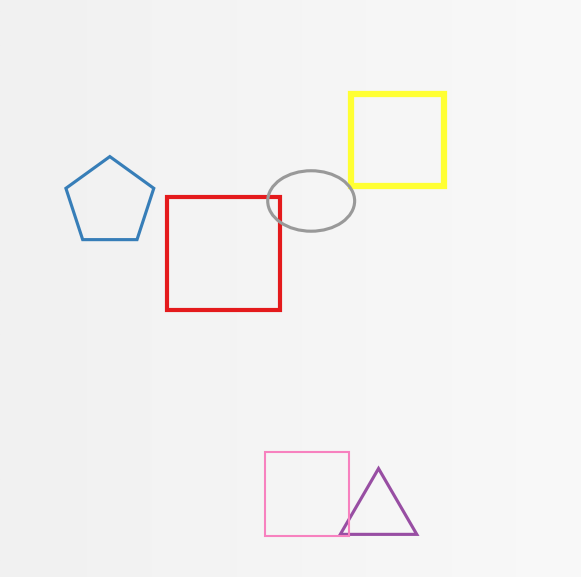[{"shape": "square", "thickness": 2, "radius": 0.49, "center": [0.384, 0.561]}, {"shape": "pentagon", "thickness": 1.5, "radius": 0.4, "center": [0.189, 0.648]}, {"shape": "triangle", "thickness": 1.5, "radius": 0.38, "center": [0.651, 0.112]}, {"shape": "square", "thickness": 3, "radius": 0.4, "center": [0.684, 0.757]}, {"shape": "square", "thickness": 1, "radius": 0.36, "center": [0.528, 0.144]}, {"shape": "oval", "thickness": 1.5, "radius": 0.37, "center": [0.535, 0.651]}]